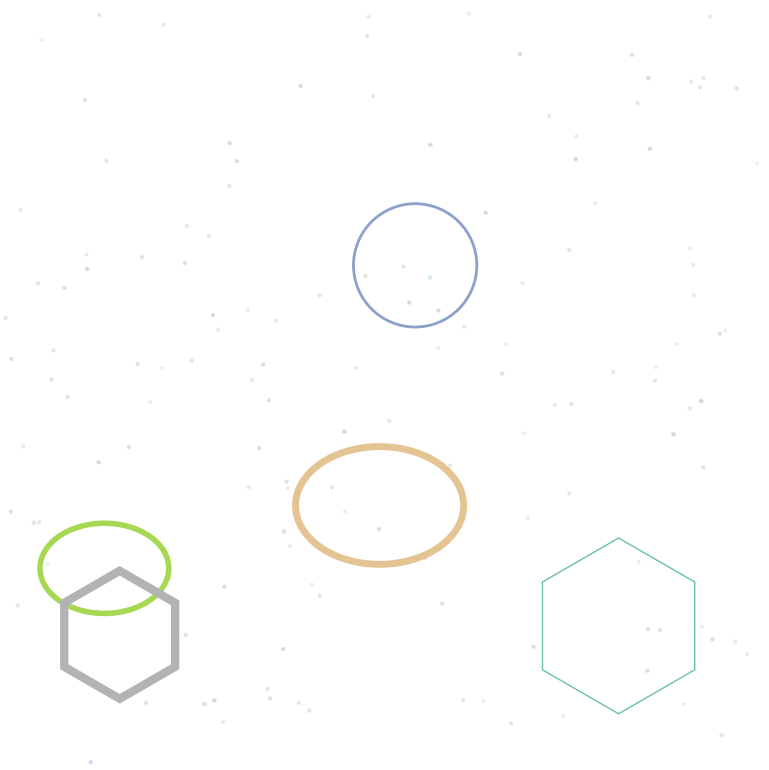[{"shape": "hexagon", "thickness": 0.5, "radius": 0.57, "center": [0.803, 0.187]}, {"shape": "circle", "thickness": 1, "radius": 0.4, "center": [0.539, 0.655]}, {"shape": "oval", "thickness": 2, "radius": 0.42, "center": [0.136, 0.262]}, {"shape": "oval", "thickness": 2.5, "radius": 0.55, "center": [0.493, 0.344]}, {"shape": "hexagon", "thickness": 3, "radius": 0.42, "center": [0.155, 0.176]}]